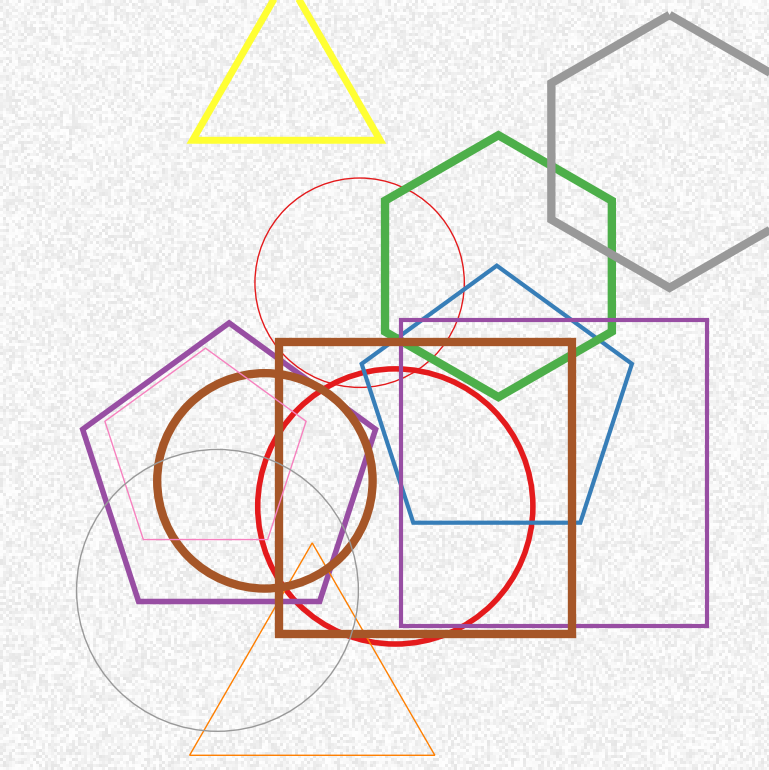[{"shape": "circle", "thickness": 0.5, "radius": 0.68, "center": [0.467, 0.633]}, {"shape": "circle", "thickness": 2, "radius": 0.89, "center": [0.513, 0.342]}, {"shape": "pentagon", "thickness": 1.5, "radius": 0.92, "center": [0.645, 0.47]}, {"shape": "hexagon", "thickness": 3, "radius": 0.85, "center": [0.647, 0.654]}, {"shape": "square", "thickness": 1.5, "radius": 0.99, "center": [0.72, 0.386]}, {"shape": "pentagon", "thickness": 2, "radius": 1.0, "center": [0.298, 0.381]}, {"shape": "triangle", "thickness": 0.5, "radius": 0.92, "center": [0.405, 0.111]}, {"shape": "triangle", "thickness": 2.5, "radius": 0.7, "center": [0.372, 0.888]}, {"shape": "circle", "thickness": 3, "radius": 0.7, "center": [0.344, 0.376]}, {"shape": "square", "thickness": 3, "radius": 0.95, "center": [0.553, 0.366]}, {"shape": "pentagon", "thickness": 0.5, "radius": 0.69, "center": [0.267, 0.41]}, {"shape": "circle", "thickness": 0.5, "radius": 0.92, "center": [0.282, 0.233]}, {"shape": "hexagon", "thickness": 3, "radius": 0.89, "center": [0.87, 0.803]}]